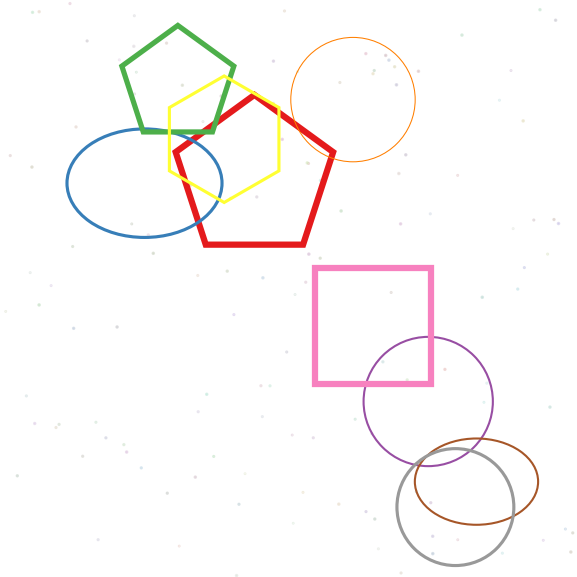[{"shape": "pentagon", "thickness": 3, "radius": 0.72, "center": [0.441, 0.691]}, {"shape": "oval", "thickness": 1.5, "radius": 0.67, "center": [0.25, 0.682]}, {"shape": "pentagon", "thickness": 2.5, "radius": 0.51, "center": [0.308, 0.853]}, {"shape": "circle", "thickness": 1, "radius": 0.56, "center": [0.742, 0.304]}, {"shape": "circle", "thickness": 0.5, "radius": 0.54, "center": [0.611, 0.827]}, {"shape": "hexagon", "thickness": 1.5, "radius": 0.55, "center": [0.388, 0.758]}, {"shape": "oval", "thickness": 1, "radius": 0.53, "center": [0.825, 0.165]}, {"shape": "square", "thickness": 3, "radius": 0.5, "center": [0.646, 0.435]}, {"shape": "circle", "thickness": 1.5, "radius": 0.51, "center": [0.789, 0.121]}]